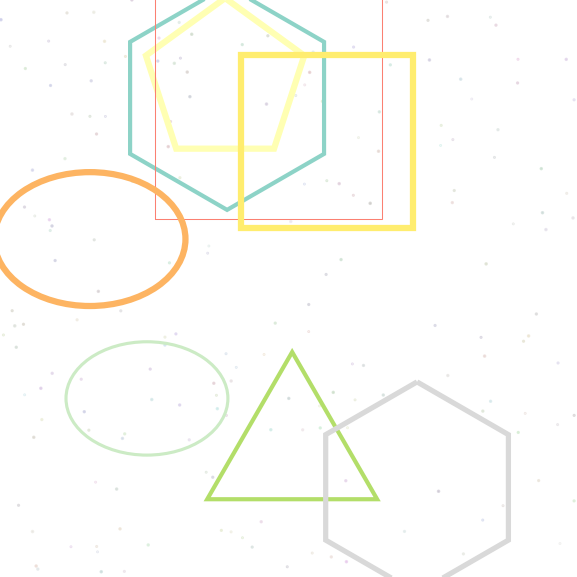[{"shape": "hexagon", "thickness": 2, "radius": 0.97, "center": [0.393, 0.83]}, {"shape": "pentagon", "thickness": 3, "radius": 0.72, "center": [0.39, 0.858]}, {"shape": "square", "thickness": 0.5, "radius": 0.98, "center": [0.466, 0.816]}, {"shape": "oval", "thickness": 3, "radius": 0.83, "center": [0.156, 0.585]}, {"shape": "triangle", "thickness": 2, "radius": 0.85, "center": [0.506, 0.22]}, {"shape": "hexagon", "thickness": 2.5, "radius": 0.91, "center": [0.722, 0.155]}, {"shape": "oval", "thickness": 1.5, "radius": 0.7, "center": [0.254, 0.309]}, {"shape": "square", "thickness": 3, "radius": 0.75, "center": [0.566, 0.753]}]